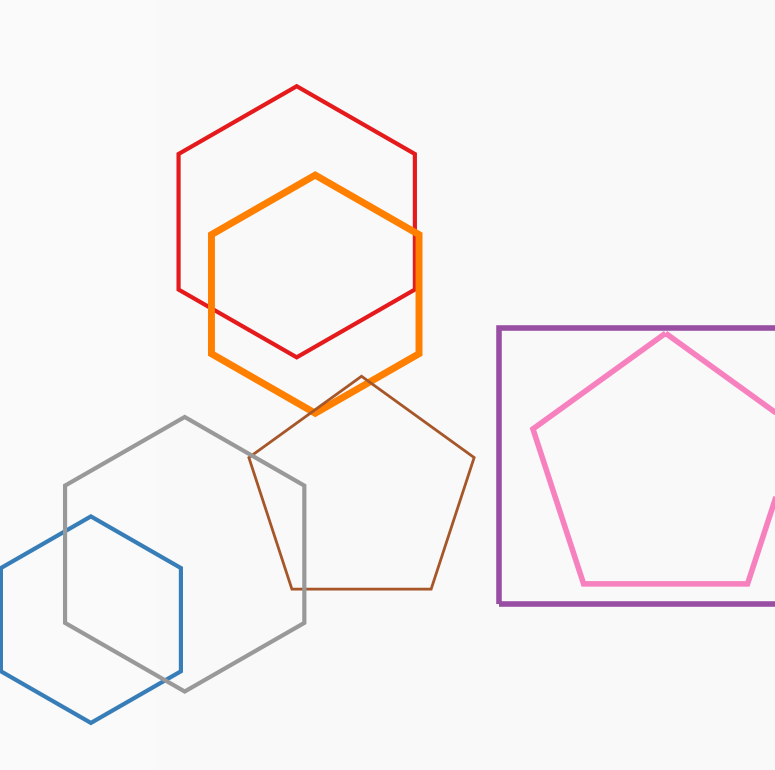[{"shape": "hexagon", "thickness": 1.5, "radius": 0.88, "center": [0.383, 0.712]}, {"shape": "hexagon", "thickness": 1.5, "radius": 0.67, "center": [0.117, 0.195]}, {"shape": "square", "thickness": 2, "radius": 0.9, "center": [0.823, 0.395]}, {"shape": "hexagon", "thickness": 2.5, "radius": 0.77, "center": [0.407, 0.618]}, {"shape": "pentagon", "thickness": 1, "radius": 0.76, "center": [0.466, 0.359]}, {"shape": "pentagon", "thickness": 2, "radius": 0.9, "center": [0.859, 0.387]}, {"shape": "hexagon", "thickness": 1.5, "radius": 0.89, "center": [0.238, 0.28]}]